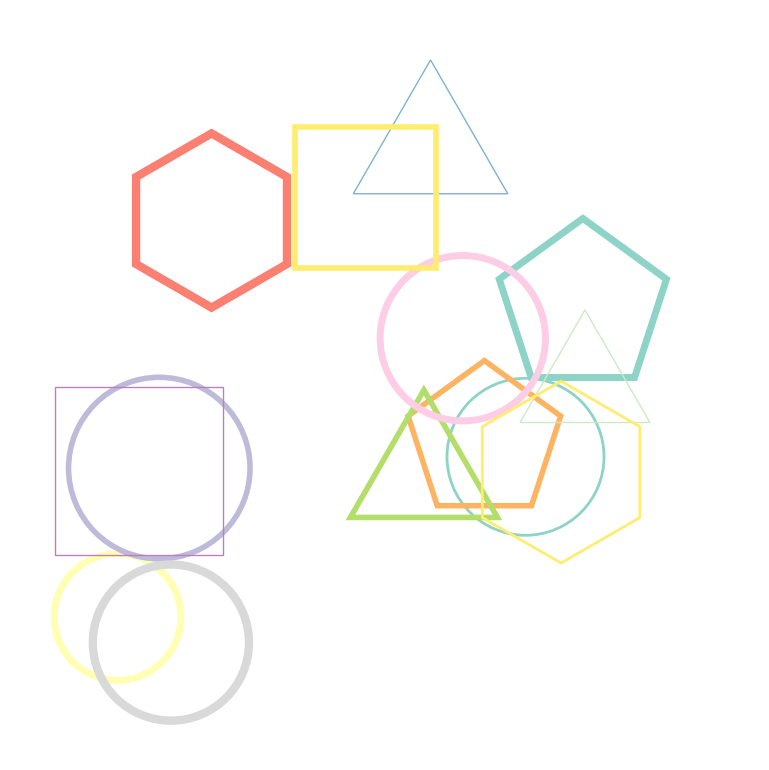[{"shape": "pentagon", "thickness": 2.5, "radius": 0.57, "center": [0.757, 0.602]}, {"shape": "circle", "thickness": 1, "radius": 0.51, "center": [0.682, 0.407]}, {"shape": "circle", "thickness": 2.5, "radius": 0.41, "center": [0.153, 0.199]}, {"shape": "circle", "thickness": 2, "radius": 0.59, "center": [0.207, 0.392]}, {"shape": "hexagon", "thickness": 3, "radius": 0.57, "center": [0.275, 0.714]}, {"shape": "triangle", "thickness": 0.5, "radius": 0.58, "center": [0.559, 0.806]}, {"shape": "pentagon", "thickness": 2, "radius": 0.52, "center": [0.629, 0.428]}, {"shape": "triangle", "thickness": 2, "radius": 0.55, "center": [0.55, 0.383]}, {"shape": "circle", "thickness": 2.5, "radius": 0.54, "center": [0.601, 0.561]}, {"shape": "circle", "thickness": 3, "radius": 0.51, "center": [0.222, 0.165]}, {"shape": "square", "thickness": 0.5, "radius": 0.55, "center": [0.18, 0.389]}, {"shape": "triangle", "thickness": 0.5, "radius": 0.49, "center": [0.76, 0.5]}, {"shape": "hexagon", "thickness": 1, "radius": 0.59, "center": [0.729, 0.387]}, {"shape": "square", "thickness": 2, "radius": 0.46, "center": [0.475, 0.744]}]